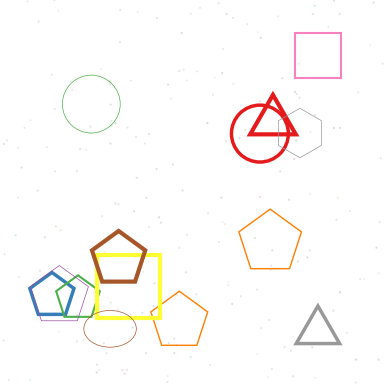[{"shape": "circle", "thickness": 2.5, "radius": 0.37, "center": [0.675, 0.653]}, {"shape": "triangle", "thickness": 3, "radius": 0.34, "center": [0.709, 0.685]}, {"shape": "pentagon", "thickness": 2.5, "radius": 0.3, "center": [0.135, 0.232]}, {"shape": "pentagon", "thickness": 1.5, "radius": 0.3, "center": [0.203, 0.225]}, {"shape": "circle", "thickness": 0.5, "radius": 0.38, "center": [0.237, 0.73]}, {"shape": "pentagon", "thickness": 0.5, "radius": 0.4, "center": [0.154, 0.231]}, {"shape": "pentagon", "thickness": 1, "radius": 0.39, "center": [0.466, 0.166]}, {"shape": "pentagon", "thickness": 1, "radius": 0.43, "center": [0.702, 0.371]}, {"shape": "square", "thickness": 3, "radius": 0.41, "center": [0.333, 0.255]}, {"shape": "oval", "thickness": 0.5, "radius": 0.34, "center": [0.286, 0.146]}, {"shape": "pentagon", "thickness": 3, "radius": 0.36, "center": [0.308, 0.327]}, {"shape": "square", "thickness": 1.5, "radius": 0.3, "center": [0.825, 0.856]}, {"shape": "triangle", "thickness": 2.5, "radius": 0.33, "center": [0.826, 0.14]}, {"shape": "hexagon", "thickness": 0.5, "radius": 0.32, "center": [0.779, 0.654]}]